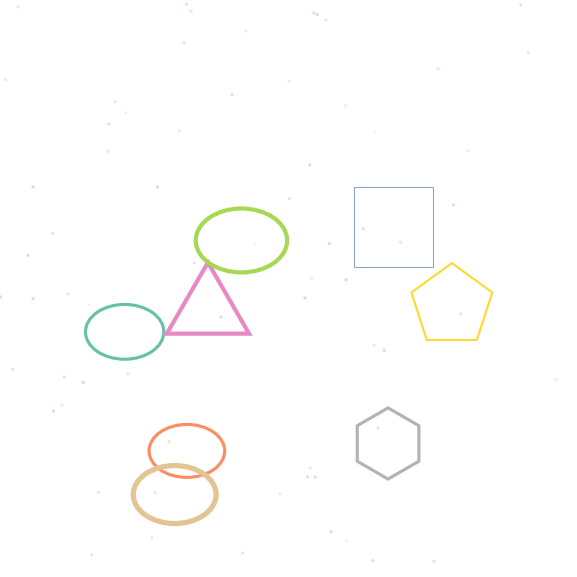[{"shape": "oval", "thickness": 1.5, "radius": 0.34, "center": [0.216, 0.425]}, {"shape": "oval", "thickness": 1.5, "radius": 0.33, "center": [0.324, 0.218]}, {"shape": "square", "thickness": 0.5, "radius": 0.34, "center": [0.681, 0.606]}, {"shape": "triangle", "thickness": 2, "radius": 0.41, "center": [0.36, 0.462]}, {"shape": "oval", "thickness": 2, "radius": 0.4, "center": [0.418, 0.583]}, {"shape": "pentagon", "thickness": 1, "radius": 0.37, "center": [0.782, 0.47]}, {"shape": "oval", "thickness": 2.5, "radius": 0.36, "center": [0.302, 0.143]}, {"shape": "hexagon", "thickness": 1.5, "radius": 0.31, "center": [0.672, 0.231]}]